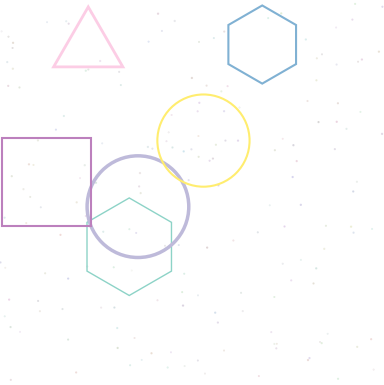[{"shape": "hexagon", "thickness": 1, "radius": 0.63, "center": [0.336, 0.359]}, {"shape": "circle", "thickness": 2.5, "radius": 0.66, "center": [0.358, 0.463]}, {"shape": "hexagon", "thickness": 1.5, "radius": 0.51, "center": [0.681, 0.884]}, {"shape": "triangle", "thickness": 2, "radius": 0.52, "center": [0.229, 0.878]}, {"shape": "square", "thickness": 1.5, "radius": 0.57, "center": [0.12, 0.528]}, {"shape": "circle", "thickness": 1.5, "radius": 0.6, "center": [0.528, 0.635]}]